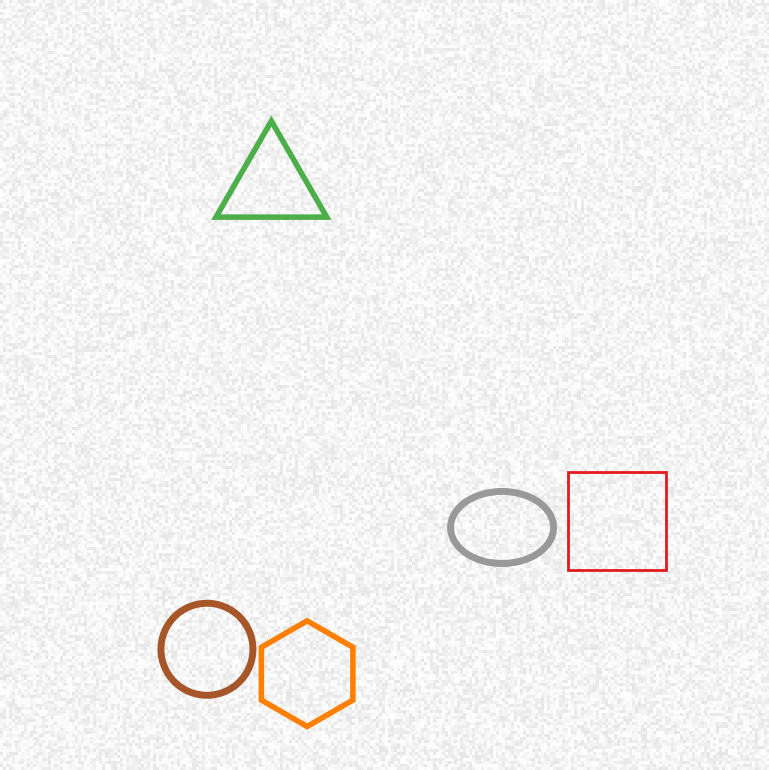[{"shape": "square", "thickness": 1, "radius": 0.32, "center": [0.801, 0.323]}, {"shape": "triangle", "thickness": 2, "radius": 0.42, "center": [0.352, 0.76]}, {"shape": "hexagon", "thickness": 2, "radius": 0.34, "center": [0.399, 0.125]}, {"shape": "circle", "thickness": 2.5, "radius": 0.3, "center": [0.269, 0.157]}, {"shape": "oval", "thickness": 2.5, "radius": 0.33, "center": [0.652, 0.315]}]